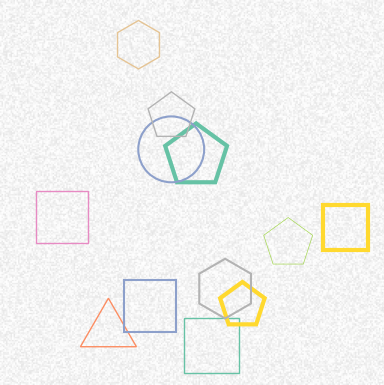[{"shape": "pentagon", "thickness": 3, "radius": 0.42, "center": [0.509, 0.595]}, {"shape": "square", "thickness": 1, "radius": 0.36, "center": [0.55, 0.103]}, {"shape": "triangle", "thickness": 1, "radius": 0.42, "center": [0.282, 0.141]}, {"shape": "circle", "thickness": 1.5, "radius": 0.43, "center": [0.445, 0.612]}, {"shape": "square", "thickness": 1.5, "radius": 0.34, "center": [0.39, 0.206]}, {"shape": "square", "thickness": 1, "radius": 0.33, "center": [0.161, 0.436]}, {"shape": "pentagon", "thickness": 0.5, "radius": 0.33, "center": [0.749, 0.368]}, {"shape": "pentagon", "thickness": 3, "radius": 0.3, "center": [0.63, 0.207]}, {"shape": "square", "thickness": 3, "radius": 0.29, "center": [0.897, 0.41]}, {"shape": "hexagon", "thickness": 1, "radius": 0.31, "center": [0.36, 0.884]}, {"shape": "hexagon", "thickness": 1.5, "radius": 0.39, "center": [0.585, 0.25]}, {"shape": "pentagon", "thickness": 1, "radius": 0.32, "center": [0.445, 0.698]}]